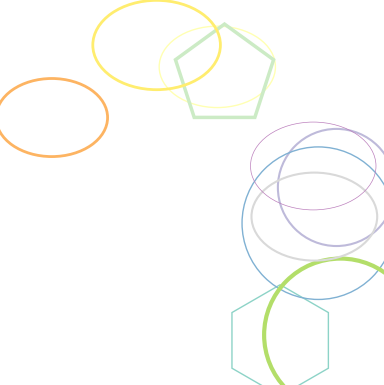[{"shape": "hexagon", "thickness": 1, "radius": 0.72, "center": [0.728, 0.116]}, {"shape": "oval", "thickness": 1, "radius": 0.75, "center": [0.564, 0.826]}, {"shape": "circle", "thickness": 1.5, "radius": 0.76, "center": [0.874, 0.513]}, {"shape": "circle", "thickness": 1, "radius": 0.99, "center": [0.827, 0.42]}, {"shape": "oval", "thickness": 2, "radius": 0.72, "center": [0.135, 0.695]}, {"shape": "circle", "thickness": 3, "radius": 0.99, "center": [0.884, 0.13]}, {"shape": "oval", "thickness": 1.5, "radius": 0.82, "center": [0.816, 0.437]}, {"shape": "oval", "thickness": 0.5, "radius": 0.81, "center": [0.814, 0.569]}, {"shape": "pentagon", "thickness": 2.5, "radius": 0.67, "center": [0.583, 0.803]}, {"shape": "oval", "thickness": 2, "radius": 0.83, "center": [0.407, 0.883]}]